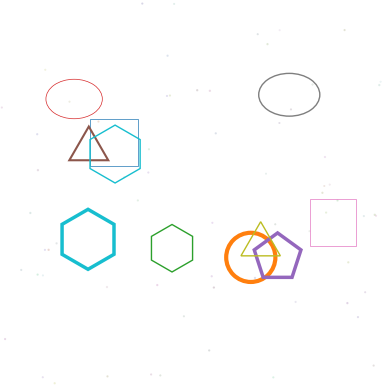[{"shape": "square", "thickness": 0.5, "radius": 0.31, "center": [0.296, 0.63]}, {"shape": "circle", "thickness": 3, "radius": 0.32, "center": [0.651, 0.331]}, {"shape": "hexagon", "thickness": 1, "radius": 0.31, "center": [0.447, 0.355]}, {"shape": "oval", "thickness": 0.5, "radius": 0.37, "center": [0.193, 0.743]}, {"shape": "pentagon", "thickness": 2.5, "radius": 0.32, "center": [0.721, 0.331]}, {"shape": "triangle", "thickness": 1.5, "radius": 0.29, "center": [0.231, 0.613]}, {"shape": "square", "thickness": 0.5, "radius": 0.3, "center": [0.865, 0.423]}, {"shape": "oval", "thickness": 1, "radius": 0.4, "center": [0.751, 0.754]}, {"shape": "triangle", "thickness": 1, "radius": 0.3, "center": [0.677, 0.365]}, {"shape": "hexagon", "thickness": 2.5, "radius": 0.39, "center": [0.229, 0.378]}, {"shape": "hexagon", "thickness": 1, "radius": 0.38, "center": [0.299, 0.6]}]